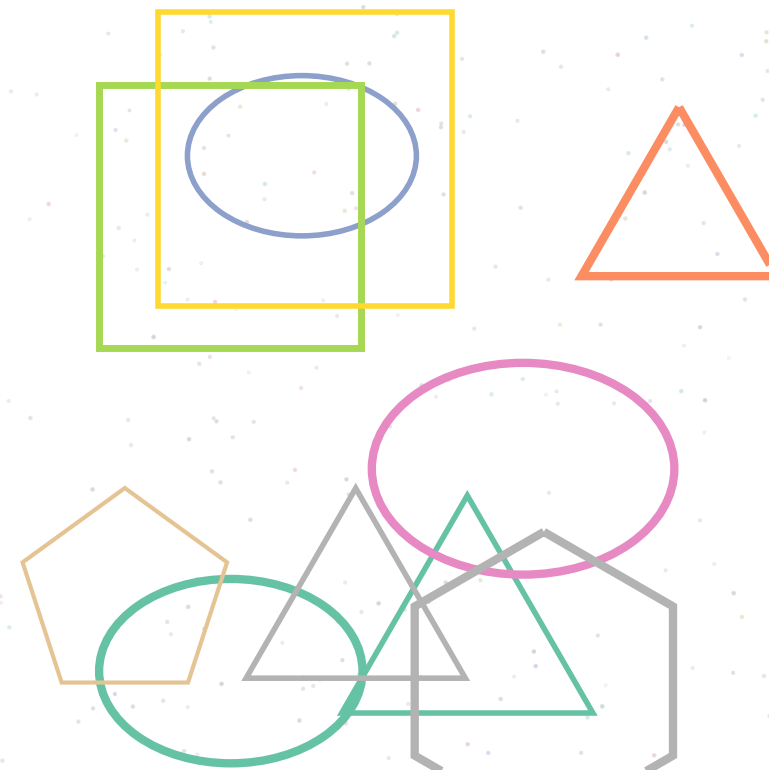[{"shape": "oval", "thickness": 3, "radius": 0.86, "center": [0.3, 0.128]}, {"shape": "triangle", "thickness": 2, "radius": 0.94, "center": [0.607, 0.168]}, {"shape": "triangle", "thickness": 3, "radius": 0.73, "center": [0.882, 0.714]}, {"shape": "oval", "thickness": 2, "radius": 0.74, "center": [0.392, 0.798]}, {"shape": "oval", "thickness": 3, "radius": 0.98, "center": [0.679, 0.391]}, {"shape": "square", "thickness": 2.5, "radius": 0.85, "center": [0.299, 0.719]}, {"shape": "square", "thickness": 2, "radius": 0.95, "center": [0.396, 0.793]}, {"shape": "pentagon", "thickness": 1.5, "radius": 0.7, "center": [0.162, 0.227]}, {"shape": "triangle", "thickness": 2, "radius": 0.82, "center": [0.462, 0.201]}, {"shape": "hexagon", "thickness": 3, "radius": 0.97, "center": [0.706, 0.116]}]